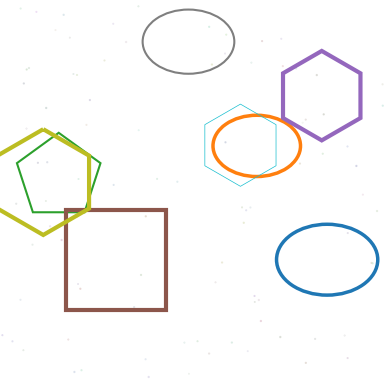[{"shape": "oval", "thickness": 2.5, "radius": 0.66, "center": [0.85, 0.325]}, {"shape": "oval", "thickness": 2.5, "radius": 0.57, "center": [0.667, 0.621]}, {"shape": "pentagon", "thickness": 1.5, "radius": 0.57, "center": [0.152, 0.541]}, {"shape": "hexagon", "thickness": 3, "radius": 0.58, "center": [0.836, 0.752]}, {"shape": "square", "thickness": 3, "radius": 0.65, "center": [0.302, 0.324]}, {"shape": "oval", "thickness": 1.5, "radius": 0.6, "center": [0.49, 0.892]}, {"shape": "hexagon", "thickness": 3, "radius": 0.69, "center": [0.112, 0.527]}, {"shape": "hexagon", "thickness": 0.5, "radius": 0.53, "center": [0.625, 0.623]}]